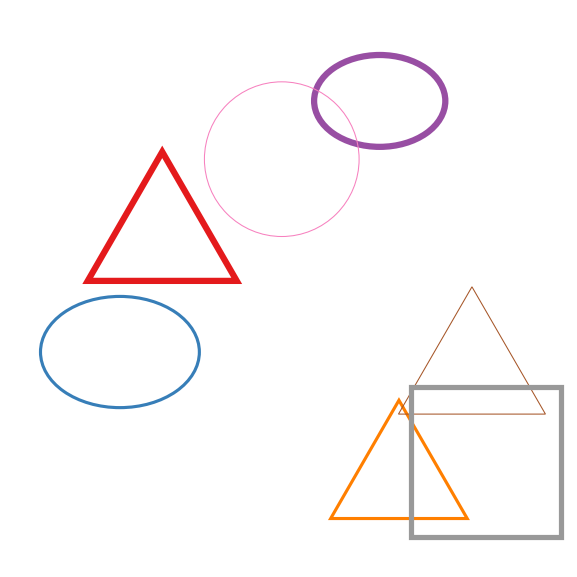[{"shape": "triangle", "thickness": 3, "radius": 0.74, "center": [0.281, 0.587]}, {"shape": "oval", "thickness": 1.5, "radius": 0.69, "center": [0.208, 0.39]}, {"shape": "oval", "thickness": 3, "radius": 0.57, "center": [0.658, 0.824]}, {"shape": "triangle", "thickness": 1.5, "radius": 0.68, "center": [0.691, 0.17]}, {"shape": "triangle", "thickness": 0.5, "radius": 0.73, "center": [0.817, 0.356]}, {"shape": "circle", "thickness": 0.5, "radius": 0.67, "center": [0.488, 0.724]}, {"shape": "square", "thickness": 2.5, "radius": 0.65, "center": [0.841, 0.199]}]